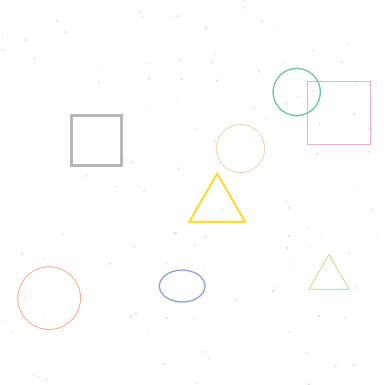[{"shape": "circle", "thickness": 1, "radius": 0.31, "center": [0.771, 0.761]}, {"shape": "circle", "thickness": 0.5, "radius": 0.41, "center": [0.128, 0.226]}, {"shape": "oval", "thickness": 1, "radius": 0.3, "center": [0.473, 0.257]}, {"shape": "square", "thickness": 0.5, "radius": 0.41, "center": [0.88, 0.707]}, {"shape": "triangle", "thickness": 0.5, "radius": 0.3, "center": [0.855, 0.279]}, {"shape": "triangle", "thickness": 1.5, "radius": 0.42, "center": [0.564, 0.466]}, {"shape": "circle", "thickness": 0.5, "radius": 0.31, "center": [0.625, 0.614]}, {"shape": "square", "thickness": 2, "radius": 0.32, "center": [0.249, 0.637]}]